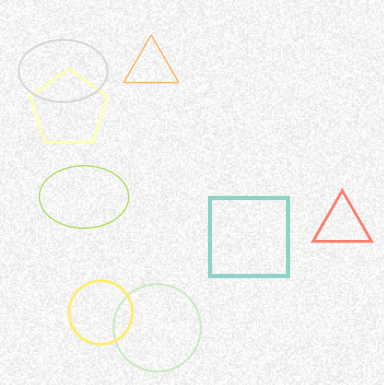[{"shape": "square", "thickness": 3, "radius": 0.51, "center": [0.647, 0.384]}, {"shape": "pentagon", "thickness": 2, "radius": 0.53, "center": [0.179, 0.716]}, {"shape": "triangle", "thickness": 2, "radius": 0.44, "center": [0.889, 0.417]}, {"shape": "triangle", "thickness": 1, "radius": 0.41, "center": [0.393, 0.827]}, {"shape": "oval", "thickness": 1, "radius": 0.58, "center": [0.218, 0.488]}, {"shape": "oval", "thickness": 1.5, "radius": 0.58, "center": [0.164, 0.816]}, {"shape": "circle", "thickness": 1.5, "radius": 0.57, "center": [0.408, 0.148]}, {"shape": "circle", "thickness": 2, "radius": 0.41, "center": [0.262, 0.188]}]